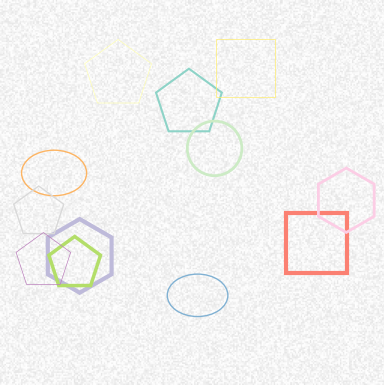[{"shape": "pentagon", "thickness": 1.5, "radius": 0.45, "center": [0.491, 0.732]}, {"shape": "pentagon", "thickness": 0.5, "radius": 0.46, "center": [0.307, 0.806]}, {"shape": "hexagon", "thickness": 3, "radius": 0.48, "center": [0.207, 0.335]}, {"shape": "square", "thickness": 3, "radius": 0.39, "center": [0.822, 0.369]}, {"shape": "oval", "thickness": 1, "radius": 0.39, "center": [0.513, 0.233]}, {"shape": "oval", "thickness": 1, "radius": 0.42, "center": [0.14, 0.551]}, {"shape": "pentagon", "thickness": 2.5, "radius": 0.35, "center": [0.194, 0.315]}, {"shape": "hexagon", "thickness": 2, "radius": 0.42, "center": [0.899, 0.48]}, {"shape": "pentagon", "thickness": 1, "radius": 0.34, "center": [0.101, 0.449]}, {"shape": "pentagon", "thickness": 0.5, "radius": 0.37, "center": [0.113, 0.322]}, {"shape": "circle", "thickness": 2, "radius": 0.35, "center": [0.557, 0.615]}, {"shape": "square", "thickness": 0.5, "radius": 0.38, "center": [0.637, 0.824]}]